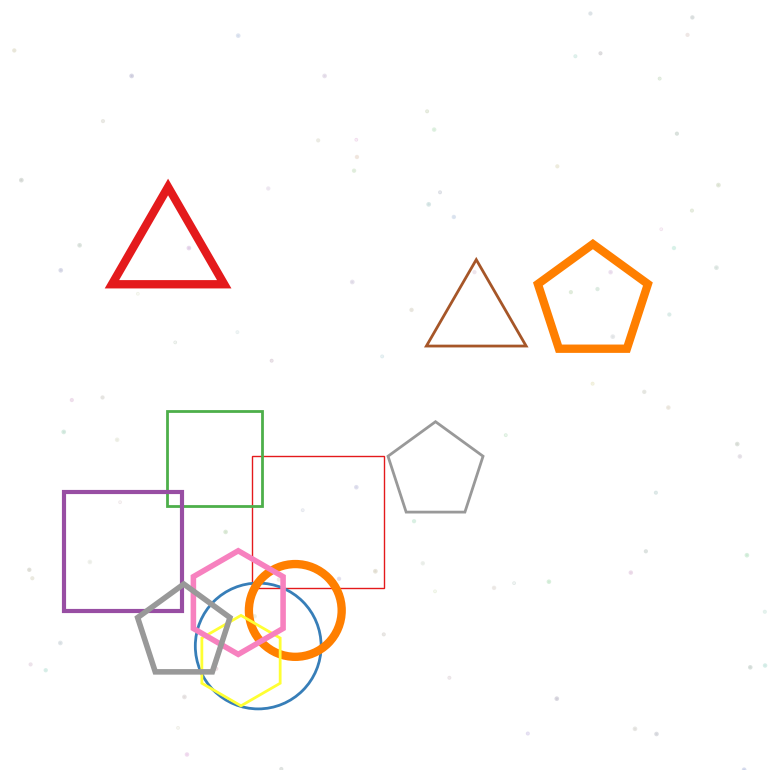[{"shape": "triangle", "thickness": 3, "radius": 0.42, "center": [0.218, 0.673]}, {"shape": "square", "thickness": 0.5, "radius": 0.43, "center": [0.413, 0.322]}, {"shape": "circle", "thickness": 1, "radius": 0.41, "center": [0.335, 0.161]}, {"shape": "square", "thickness": 1, "radius": 0.31, "center": [0.279, 0.405]}, {"shape": "square", "thickness": 1.5, "radius": 0.38, "center": [0.16, 0.284]}, {"shape": "circle", "thickness": 3, "radius": 0.3, "center": [0.383, 0.207]}, {"shape": "pentagon", "thickness": 3, "radius": 0.38, "center": [0.77, 0.608]}, {"shape": "hexagon", "thickness": 1, "radius": 0.29, "center": [0.313, 0.142]}, {"shape": "triangle", "thickness": 1, "radius": 0.37, "center": [0.619, 0.588]}, {"shape": "hexagon", "thickness": 2, "radius": 0.34, "center": [0.309, 0.217]}, {"shape": "pentagon", "thickness": 1, "radius": 0.32, "center": [0.566, 0.387]}, {"shape": "pentagon", "thickness": 2, "radius": 0.32, "center": [0.239, 0.178]}]